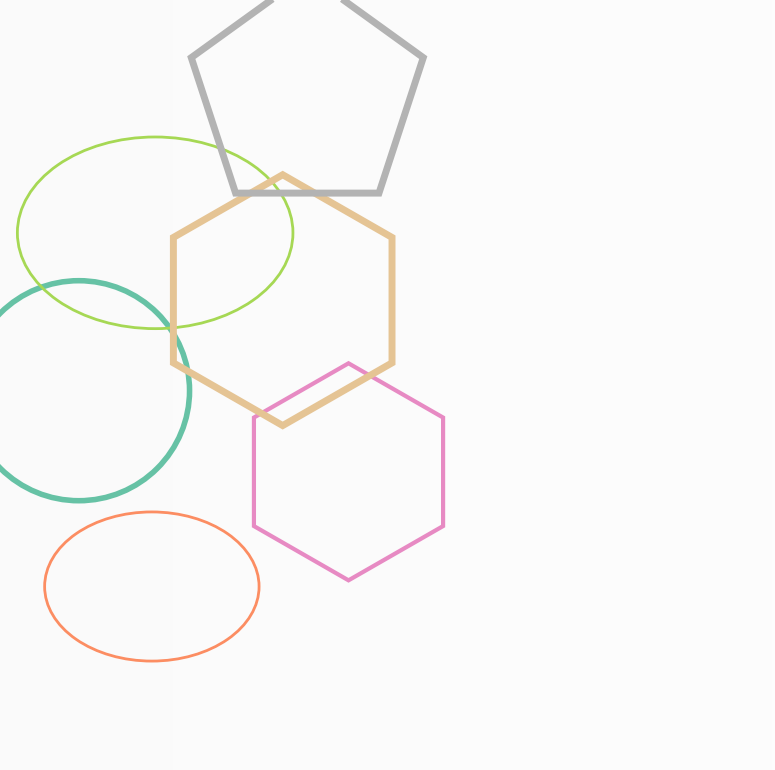[{"shape": "circle", "thickness": 2, "radius": 0.71, "center": [0.102, 0.493]}, {"shape": "oval", "thickness": 1, "radius": 0.69, "center": [0.196, 0.238]}, {"shape": "hexagon", "thickness": 1.5, "radius": 0.7, "center": [0.45, 0.387]}, {"shape": "oval", "thickness": 1, "radius": 0.89, "center": [0.2, 0.698]}, {"shape": "hexagon", "thickness": 2.5, "radius": 0.81, "center": [0.365, 0.61]}, {"shape": "pentagon", "thickness": 2.5, "radius": 0.79, "center": [0.396, 0.877]}]